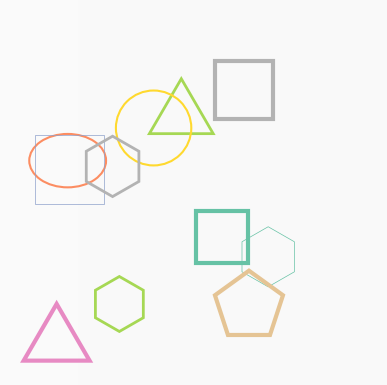[{"shape": "hexagon", "thickness": 0.5, "radius": 0.39, "center": [0.692, 0.333]}, {"shape": "square", "thickness": 3, "radius": 0.34, "center": [0.573, 0.385]}, {"shape": "oval", "thickness": 1.5, "radius": 0.5, "center": [0.175, 0.583]}, {"shape": "square", "thickness": 0.5, "radius": 0.45, "center": [0.179, 0.559]}, {"shape": "triangle", "thickness": 3, "radius": 0.49, "center": [0.146, 0.112]}, {"shape": "triangle", "thickness": 2, "radius": 0.48, "center": [0.468, 0.7]}, {"shape": "hexagon", "thickness": 2, "radius": 0.36, "center": [0.308, 0.21]}, {"shape": "circle", "thickness": 1.5, "radius": 0.49, "center": [0.396, 0.668]}, {"shape": "pentagon", "thickness": 3, "radius": 0.46, "center": [0.642, 0.205]}, {"shape": "hexagon", "thickness": 2, "radius": 0.39, "center": [0.291, 0.568]}, {"shape": "square", "thickness": 3, "radius": 0.37, "center": [0.629, 0.766]}]